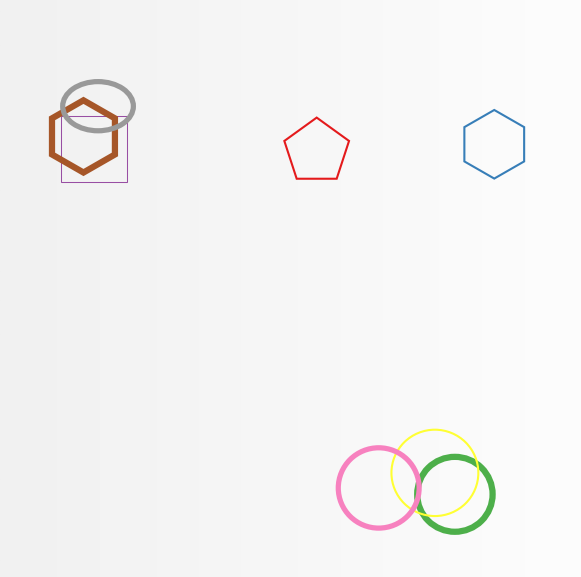[{"shape": "pentagon", "thickness": 1, "radius": 0.29, "center": [0.545, 0.737]}, {"shape": "hexagon", "thickness": 1, "radius": 0.3, "center": [0.85, 0.749]}, {"shape": "circle", "thickness": 3, "radius": 0.32, "center": [0.783, 0.143]}, {"shape": "square", "thickness": 0.5, "radius": 0.29, "center": [0.161, 0.741]}, {"shape": "circle", "thickness": 1, "radius": 0.37, "center": [0.748, 0.18]}, {"shape": "hexagon", "thickness": 3, "radius": 0.31, "center": [0.144, 0.763]}, {"shape": "circle", "thickness": 2.5, "radius": 0.35, "center": [0.652, 0.154]}, {"shape": "oval", "thickness": 2.5, "radius": 0.3, "center": [0.169, 0.815]}]